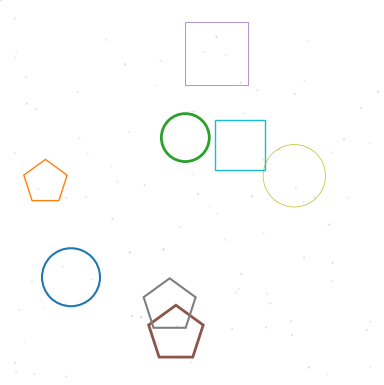[{"shape": "circle", "thickness": 1.5, "radius": 0.38, "center": [0.184, 0.28]}, {"shape": "pentagon", "thickness": 1, "radius": 0.3, "center": [0.118, 0.527]}, {"shape": "circle", "thickness": 2, "radius": 0.31, "center": [0.481, 0.643]}, {"shape": "square", "thickness": 0.5, "radius": 0.41, "center": [0.563, 0.86]}, {"shape": "pentagon", "thickness": 2, "radius": 0.37, "center": [0.457, 0.133]}, {"shape": "pentagon", "thickness": 1.5, "radius": 0.36, "center": [0.441, 0.206]}, {"shape": "circle", "thickness": 0.5, "radius": 0.41, "center": [0.764, 0.543]}, {"shape": "square", "thickness": 1, "radius": 0.32, "center": [0.623, 0.624]}]